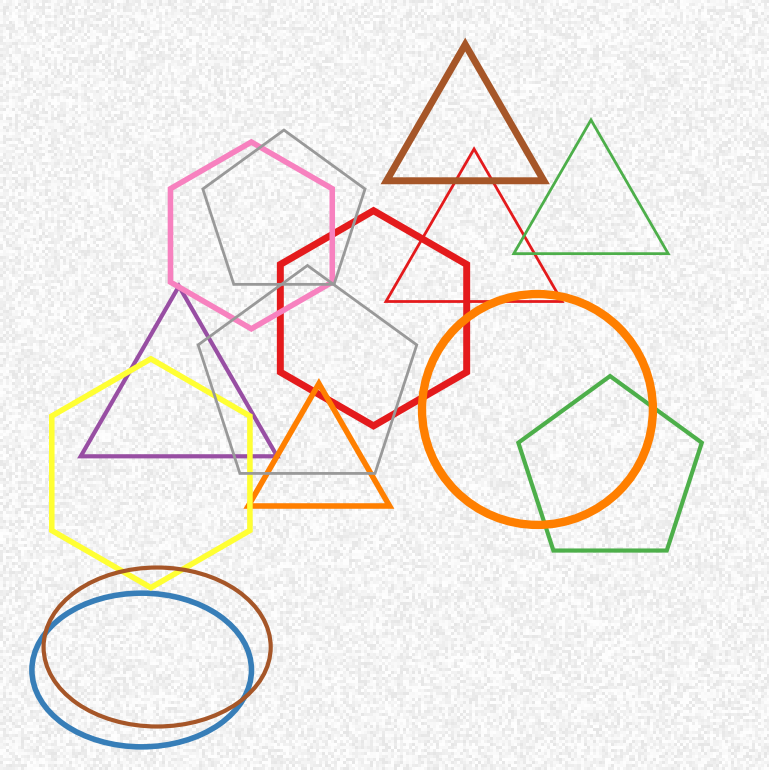[{"shape": "hexagon", "thickness": 2.5, "radius": 0.7, "center": [0.485, 0.587]}, {"shape": "triangle", "thickness": 1, "radius": 0.66, "center": [0.616, 0.674]}, {"shape": "oval", "thickness": 2, "radius": 0.71, "center": [0.184, 0.13]}, {"shape": "pentagon", "thickness": 1.5, "radius": 0.63, "center": [0.792, 0.386]}, {"shape": "triangle", "thickness": 1, "radius": 0.58, "center": [0.768, 0.728]}, {"shape": "triangle", "thickness": 1.5, "radius": 0.74, "center": [0.232, 0.481]}, {"shape": "triangle", "thickness": 2, "radius": 0.53, "center": [0.414, 0.396]}, {"shape": "circle", "thickness": 3, "radius": 0.75, "center": [0.698, 0.468]}, {"shape": "hexagon", "thickness": 2, "radius": 0.74, "center": [0.196, 0.385]}, {"shape": "triangle", "thickness": 2.5, "radius": 0.59, "center": [0.604, 0.824]}, {"shape": "oval", "thickness": 1.5, "radius": 0.74, "center": [0.204, 0.16]}, {"shape": "hexagon", "thickness": 2, "radius": 0.61, "center": [0.326, 0.694]}, {"shape": "pentagon", "thickness": 1, "radius": 0.75, "center": [0.399, 0.506]}, {"shape": "pentagon", "thickness": 1, "radius": 0.55, "center": [0.369, 0.72]}]